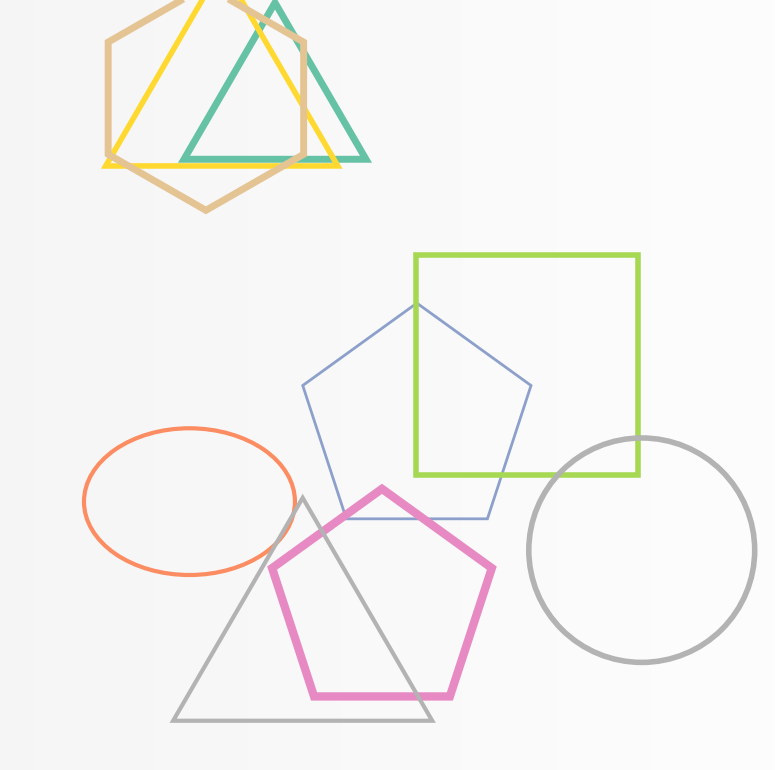[{"shape": "triangle", "thickness": 2.5, "radius": 0.68, "center": [0.355, 0.861]}, {"shape": "oval", "thickness": 1.5, "radius": 0.68, "center": [0.244, 0.349]}, {"shape": "pentagon", "thickness": 1, "radius": 0.77, "center": [0.538, 0.451]}, {"shape": "pentagon", "thickness": 3, "radius": 0.75, "center": [0.493, 0.216]}, {"shape": "square", "thickness": 2, "radius": 0.72, "center": [0.68, 0.526]}, {"shape": "triangle", "thickness": 2, "radius": 0.86, "center": [0.286, 0.871]}, {"shape": "hexagon", "thickness": 2.5, "radius": 0.73, "center": [0.266, 0.872]}, {"shape": "triangle", "thickness": 1.5, "radius": 0.96, "center": [0.391, 0.16]}, {"shape": "circle", "thickness": 2, "radius": 0.73, "center": [0.828, 0.285]}]